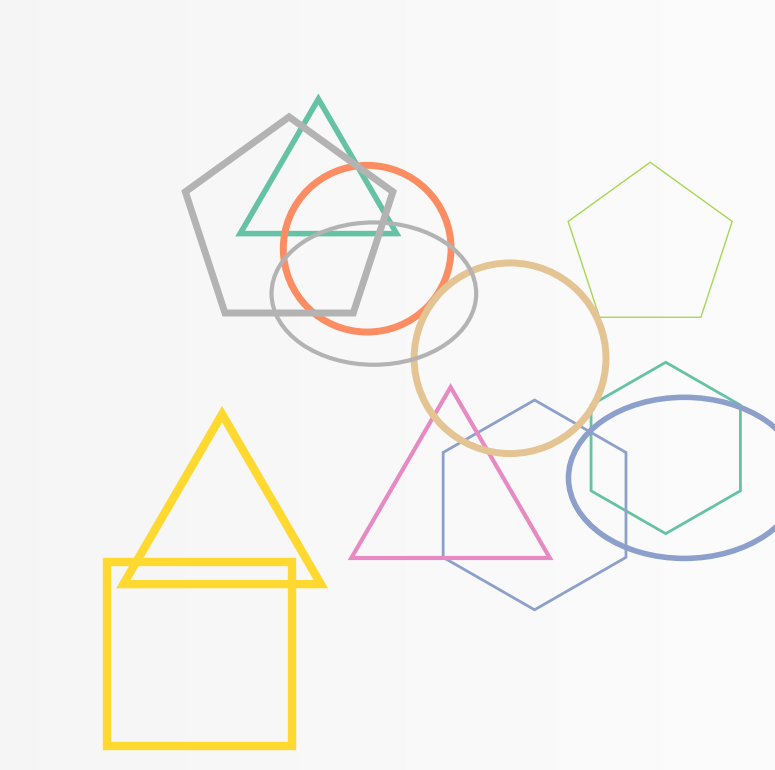[{"shape": "hexagon", "thickness": 1, "radius": 0.56, "center": [0.859, 0.418]}, {"shape": "triangle", "thickness": 2, "radius": 0.58, "center": [0.411, 0.755]}, {"shape": "circle", "thickness": 2.5, "radius": 0.54, "center": [0.474, 0.677]}, {"shape": "hexagon", "thickness": 1, "radius": 0.68, "center": [0.69, 0.344]}, {"shape": "oval", "thickness": 2, "radius": 0.75, "center": [0.883, 0.379]}, {"shape": "triangle", "thickness": 1.5, "radius": 0.74, "center": [0.581, 0.349]}, {"shape": "pentagon", "thickness": 0.5, "radius": 0.56, "center": [0.839, 0.678]}, {"shape": "square", "thickness": 3, "radius": 0.6, "center": [0.257, 0.15]}, {"shape": "triangle", "thickness": 3, "radius": 0.74, "center": [0.287, 0.315]}, {"shape": "circle", "thickness": 2.5, "radius": 0.62, "center": [0.658, 0.535]}, {"shape": "oval", "thickness": 1.5, "radius": 0.66, "center": [0.482, 0.619]}, {"shape": "pentagon", "thickness": 2.5, "radius": 0.7, "center": [0.373, 0.707]}]